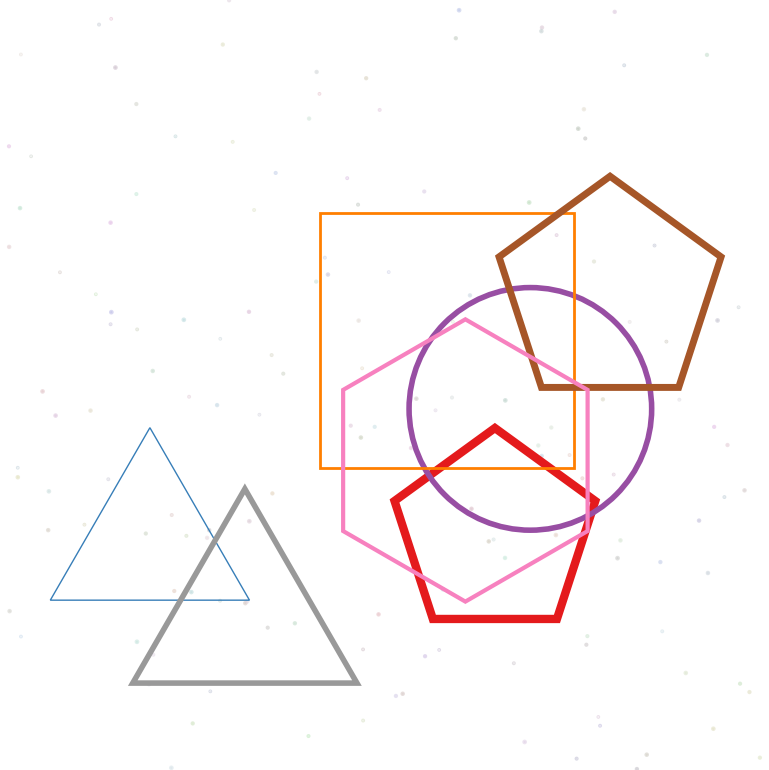[{"shape": "pentagon", "thickness": 3, "radius": 0.69, "center": [0.643, 0.307]}, {"shape": "triangle", "thickness": 0.5, "radius": 0.75, "center": [0.195, 0.295]}, {"shape": "circle", "thickness": 2, "radius": 0.79, "center": [0.689, 0.469]}, {"shape": "square", "thickness": 1, "radius": 0.83, "center": [0.581, 0.558]}, {"shape": "pentagon", "thickness": 2.5, "radius": 0.76, "center": [0.792, 0.62]}, {"shape": "hexagon", "thickness": 1.5, "radius": 0.92, "center": [0.604, 0.402]}, {"shape": "triangle", "thickness": 2, "radius": 0.84, "center": [0.318, 0.197]}]